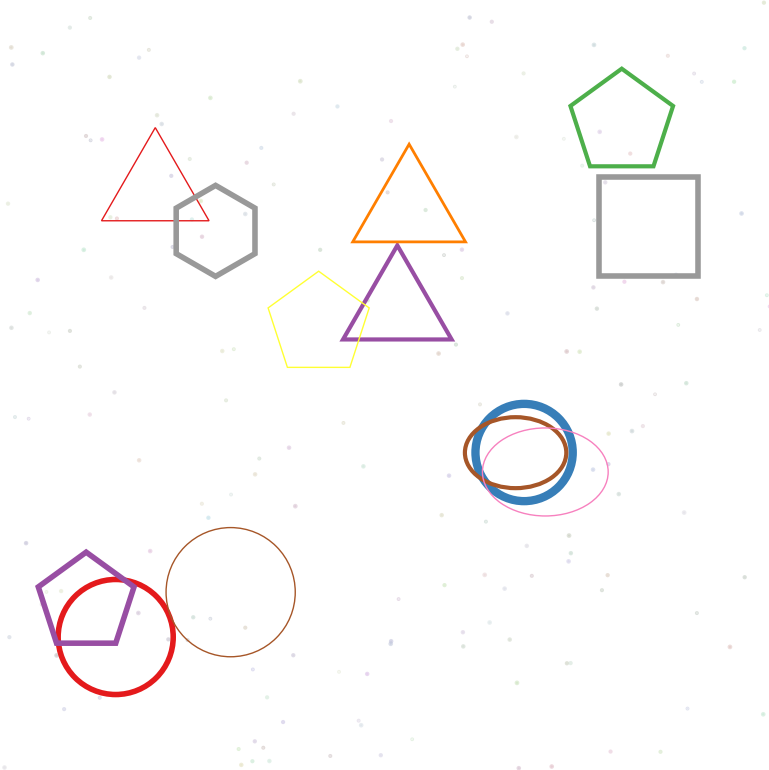[{"shape": "triangle", "thickness": 0.5, "radius": 0.4, "center": [0.202, 0.754]}, {"shape": "circle", "thickness": 2, "radius": 0.37, "center": [0.15, 0.173]}, {"shape": "circle", "thickness": 3, "radius": 0.32, "center": [0.681, 0.412]}, {"shape": "pentagon", "thickness": 1.5, "radius": 0.35, "center": [0.807, 0.841]}, {"shape": "pentagon", "thickness": 2, "radius": 0.33, "center": [0.112, 0.218]}, {"shape": "triangle", "thickness": 1.5, "radius": 0.41, "center": [0.516, 0.6]}, {"shape": "triangle", "thickness": 1, "radius": 0.42, "center": [0.531, 0.728]}, {"shape": "pentagon", "thickness": 0.5, "radius": 0.35, "center": [0.414, 0.579]}, {"shape": "oval", "thickness": 1.5, "radius": 0.33, "center": [0.67, 0.412]}, {"shape": "circle", "thickness": 0.5, "radius": 0.42, "center": [0.3, 0.231]}, {"shape": "oval", "thickness": 0.5, "radius": 0.41, "center": [0.708, 0.387]}, {"shape": "hexagon", "thickness": 2, "radius": 0.3, "center": [0.28, 0.7]}, {"shape": "square", "thickness": 2, "radius": 0.32, "center": [0.842, 0.706]}]